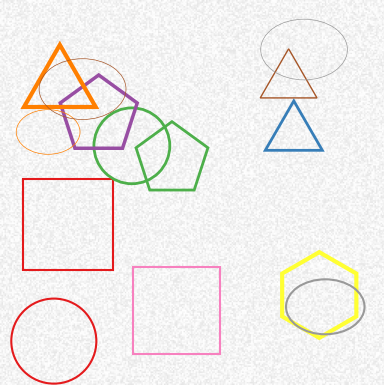[{"shape": "circle", "thickness": 1.5, "radius": 0.55, "center": [0.14, 0.114]}, {"shape": "square", "thickness": 1.5, "radius": 0.59, "center": [0.177, 0.417]}, {"shape": "triangle", "thickness": 2, "radius": 0.43, "center": [0.763, 0.652]}, {"shape": "pentagon", "thickness": 2, "radius": 0.49, "center": [0.447, 0.586]}, {"shape": "circle", "thickness": 2, "radius": 0.49, "center": [0.343, 0.621]}, {"shape": "pentagon", "thickness": 2.5, "radius": 0.53, "center": [0.256, 0.7]}, {"shape": "oval", "thickness": 0.5, "radius": 0.41, "center": [0.125, 0.657]}, {"shape": "triangle", "thickness": 3, "radius": 0.54, "center": [0.155, 0.776]}, {"shape": "hexagon", "thickness": 3, "radius": 0.56, "center": [0.829, 0.234]}, {"shape": "triangle", "thickness": 1, "radius": 0.43, "center": [0.75, 0.788]}, {"shape": "oval", "thickness": 0.5, "radius": 0.56, "center": [0.214, 0.769]}, {"shape": "square", "thickness": 1.5, "radius": 0.57, "center": [0.458, 0.194]}, {"shape": "oval", "thickness": 0.5, "radius": 0.56, "center": [0.79, 0.871]}, {"shape": "oval", "thickness": 1.5, "radius": 0.51, "center": [0.845, 0.203]}]